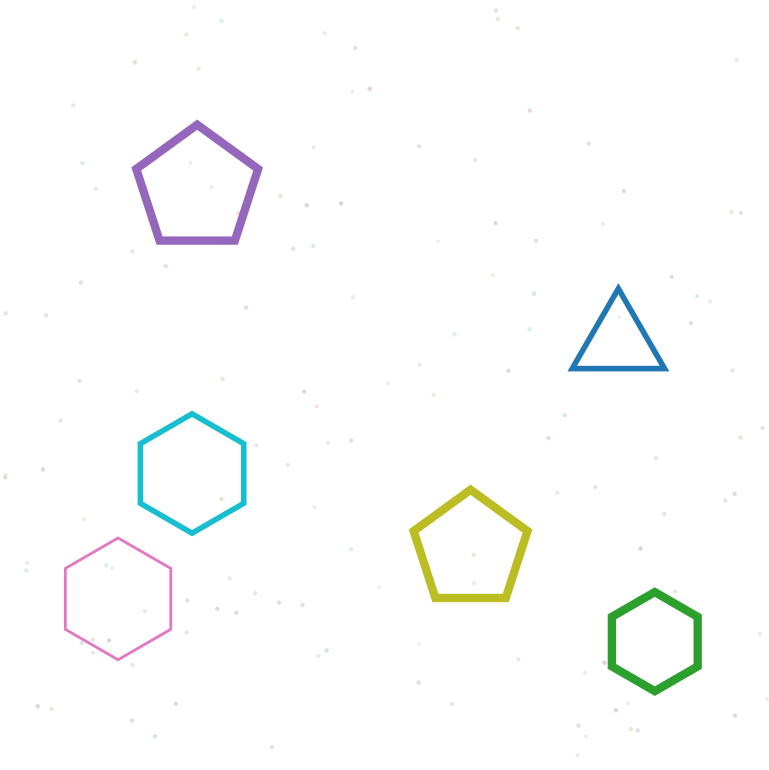[{"shape": "triangle", "thickness": 2, "radius": 0.35, "center": [0.803, 0.556]}, {"shape": "hexagon", "thickness": 3, "radius": 0.32, "center": [0.85, 0.167]}, {"shape": "pentagon", "thickness": 3, "radius": 0.42, "center": [0.256, 0.755]}, {"shape": "hexagon", "thickness": 1, "radius": 0.4, "center": [0.153, 0.222]}, {"shape": "pentagon", "thickness": 3, "radius": 0.39, "center": [0.611, 0.286]}, {"shape": "hexagon", "thickness": 2, "radius": 0.39, "center": [0.249, 0.385]}]